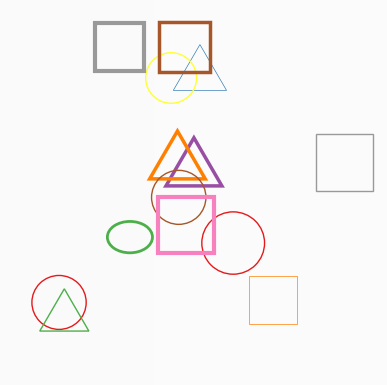[{"shape": "circle", "thickness": 1, "radius": 0.35, "center": [0.152, 0.214]}, {"shape": "circle", "thickness": 1, "radius": 0.4, "center": [0.602, 0.369]}, {"shape": "triangle", "thickness": 0.5, "radius": 0.4, "center": [0.516, 0.805]}, {"shape": "oval", "thickness": 2, "radius": 0.29, "center": [0.335, 0.384]}, {"shape": "triangle", "thickness": 1, "radius": 0.37, "center": [0.166, 0.177]}, {"shape": "triangle", "thickness": 2.5, "radius": 0.42, "center": [0.5, 0.559]}, {"shape": "square", "thickness": 0.5, "radius": 0.31, "center": [0.703, 0.221]}, {"shape": "triangle", "thickness": 2.5, "radius": 0.41, "center": [0.458, 0.577]}, {"shape": "circle", "thickness": 1, "radius": 0.33, "center": [0.442, 0.797]}, {"shape": "circle", "thickness": 1, "radius": 0.35, "center": [0.461, 0.487]}, {"shape": "square", "thickness": 2.5, "radius": 0.32, "center": [0.476, 0.878]}, {"shape": "square", "thickness": 3, "radius": 0.36, "center": [0.48, 0.415]}, {"shape": "square", "thickness": 1, "radius": 0.37, "center": [0.889, 0.578]}, {"shape": "square", "thickness": 3, "radius": 0.31, "center": [0.309, 0.879]}]